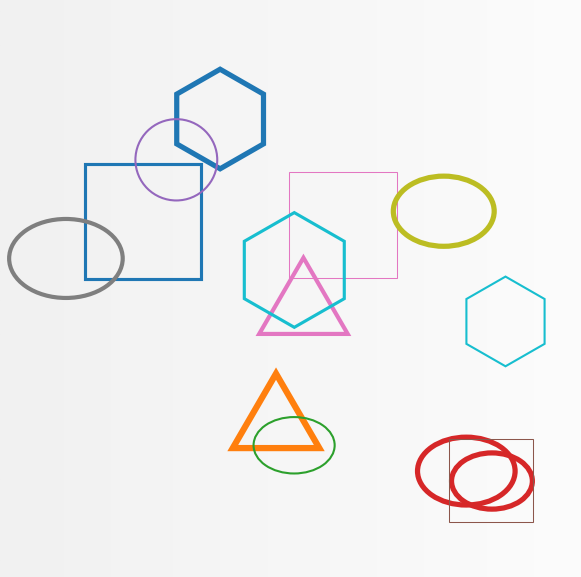[{"shape": "hexagon", "thickness": 2.5, "radius": 0.43, "center": [0.379, 0.793]}, {"shape": "square", "thickness": 1.5, "radius": 0.5, "center": [0.247, 0.616]}, {"shape": "triangle", "thickness": 3, "radius": 0.43, "center": [0.475, 0.266]}, {"shape": "oval", "thickness": 1, "radius": 0.35, "center": [0.506, 0.228]}, {"shape": "oval", "thickness": 2.5, "radius": 0.35, "center": [0.846, 0.166]}, {"shape": "oval", "thickness": 2.5, "radius": 0.42, "center": [0.802, 0.183]}, {"shape": "circle", "thickness": 1, "radius": 0.35, "center": [0.303, 0.722]}, {"shape": "square", "thickness": 0.5, "radius": 0.36, "center": [0.844, 0.167]}, {"shape": "square", "thickness": 0.5, "radius": 0.46, "center": [0.59, 0.609]}, {"shape": "triangle", "thickness": 2, "radius": 0.44, "center": [0.522, 0.465]}, {"shape": "oval", "thickness": 2, "radius": 0.49, "center": [0.113, 0.552]}, {"shape": "oval", "thickness": 2.5, "radius": 0.43, "center": [0.763, 0.633]}, {"shape": "hexagon", "thickness": 1.5, "radius": 0.5, "center": [0.506, 0.532]}, {"shape": "hexagon", "thickness": 1, "radius": 0.39, "center": [0.87, 0.443]}]